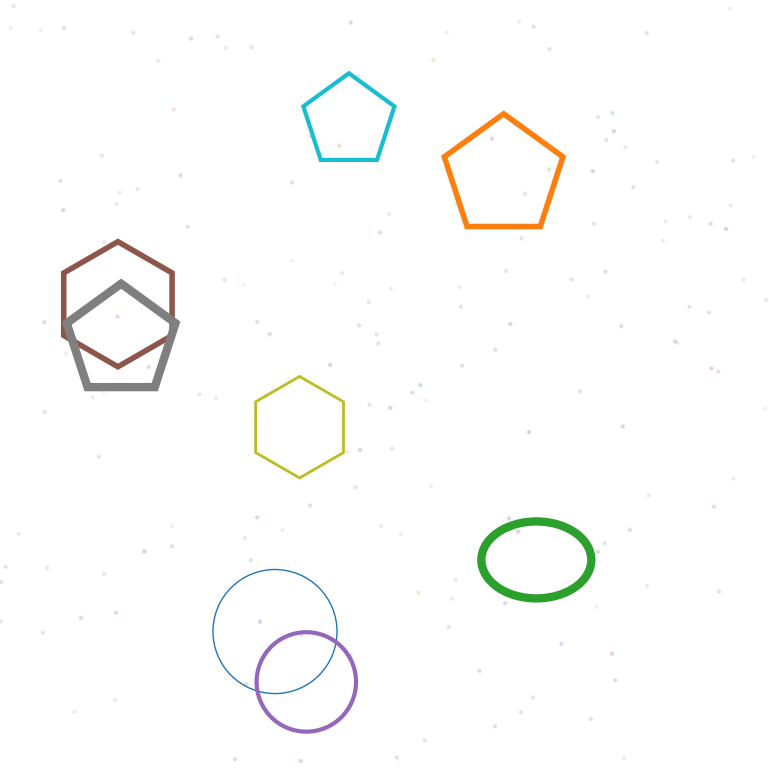[{"shape": "circle", "thickness": 0.5, "radius": 0.4, "center": [0.357, 0.18]}, {"shape": "pentagon", "thickness": 2, "radius": 0.4, "center": [0.654, 0.771]}, {"shape": "oval", "thickness": 3, "radius": 0.36, "center": [0.697, 0.273]}, {"shape": "circle", "thickness": 1.5, "radius": 0.32, "center": [0.398, 0.114]}, {"shape": "hexagon", "thickness": 2, "radius": 0.41, "center": [0.153, 0.605]}, {"shape": "pentagon", "thickness": 3, "radius": 0.37, "center": [0.157, 0.557]}, {"shape": "hexagon", "thickness": 1, "radius": 0.33, "center": [0.389, 0.445]}, {"shape": "pentagon", "thickness": 1.5, "radius": 0.31, "center": [0.453, 0.843]}]